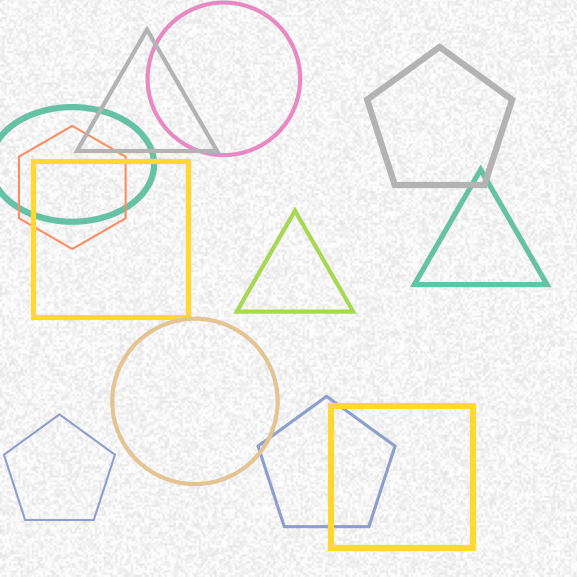[{"shape": "oval", "thickness": 3, "radius": 0.71, "center": [0.125, 0.714]}, {"shape": "triangle", "thickness": 2.5, "radius": 0.66, "center": [0.832, 0.573]}, {"shape": "hexagon", "thickness": 1, "radius": 0.53, "center": [0.125, 0.675]}, {"shape": "pentagon", "thickness": 1.5, "radius": 0.62, "center": [0.565, 0.188]}, {"shape": "pentagon", "thickness": 1, "radius": 0.51, "center": [0.103, 0.181]}, {"shape": "circle", "thickness": 2, "radius": 0.66, "center": [0.388, 0.863]}, {"shape": "triangle", "thickness": 2, "radius": 0.58, "center": [0.511, 0.518]}, {"shape": "square", "thickness": 2.5, "radius": 0.67, "center": [0.192, 0.585]}, {"shape": "square", "thickness": 3, "radius": 0.61, "center": [0.696, 0.173]}, {"shape": "circle", "thickness": 2, "radius": 0.72, "center": [0.338, 0.304]}, {"shape": "triangle", "thickness": 2, "radius": 0.7, "center": [0.255, 0.808]}, {"shape": "pentagon", "thickness": 3, "radius": 0.66, "center": [0.761, 0.786]}]